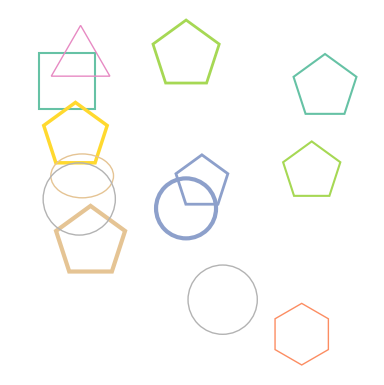[{"shape": "square", "thickness": 1.5, "radius": 0.36, "center": [0.175, 0.789]}, {"shape": "pentagon", "thickness": 1.5, "radius": 0.43, "center": [0.844, 0.774]}, {"shape": "hexagon", "thickness": 1, "radius": 0.4, "center": [0.784, 0.132]}, {"shape": "circle", "thickness": 3, "radius": 0.39, "center": [0.483, 0.459]}, {"shape": "pentagon", "thickness": 2, "radius": 0.35, "center": [0.524, 0.527]}, {"shape": "triangle", "thickness": 1, "radius": 0.44, "center": [0.209, 0.846]}, {"shape": "pentagon", "thickness": 1.5, "radius": 0.39, "center": [0.81, 0.554]}, {"shape": "pentagon", "thickness": 2, "radius": 0.45, "center": [0.483, 0.857]}, {"shape": "pentagon", "thickness": 2.5, "radius": 0.43, "center": [0.196, 0.647]}, {"shape": "pentagon", "thickness": 3, "radius": 0.47, "center": [0.235, 0.371]}, {"shape": "oval", "thickness": 1, "radius": 0.41, "center": [0.213, 0.543]}, {"shape": "circle", "thickness": 1, "radius": 0.45, "center": [0.578, 0.222]}, {"shape": "circle", "thickness": 1, "radius": 0.47, "center": [0.206, 0.483]}]